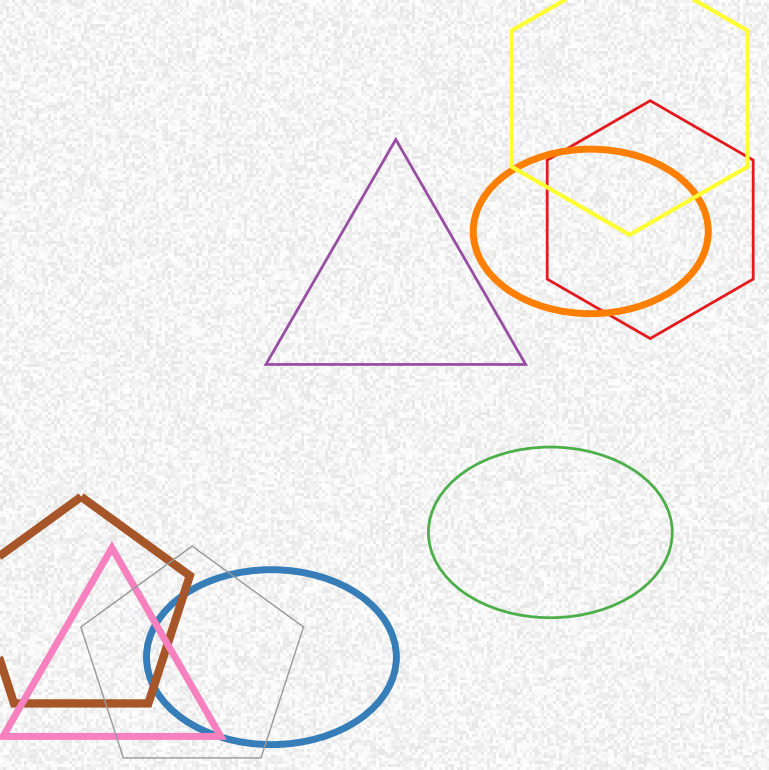[{"shape": "hexagon", "thickness": 1, "radius": 0.77, "center": [0.844, 0.715]}, {"shape": "oval", "thickness": 2.5, "radius": 0.81, "center": [0.353, 0.147]}, {"shape": "oval", "thickness": 1, "radius": 0.79, "center": [0.715, 0.309]}, {"shape": "triangle", "thickness": 1, "radius": 0.97, "center": [0.514, 0.624]}, {"shape": "oval", "thickness": 2.5, "radius": 0.76, "center": [0.767, 0.699]}, {"shape": "hexagon", "thickness": 1.5, "radius": 0.88, "center": [0.818, 0.872]}, {"shape": "pentagon", "thickness": 3, "radius": 0.74, "center": [0.105, 0.206]}, {"shape": "triangle", "thickness": 2.5, "radius": 0.82, "center": [0.145, 0.125]}, {"shape": "pentagon", "thickness": 0.5, "radius": 0.76, "center": [0.25, 0.139]}]